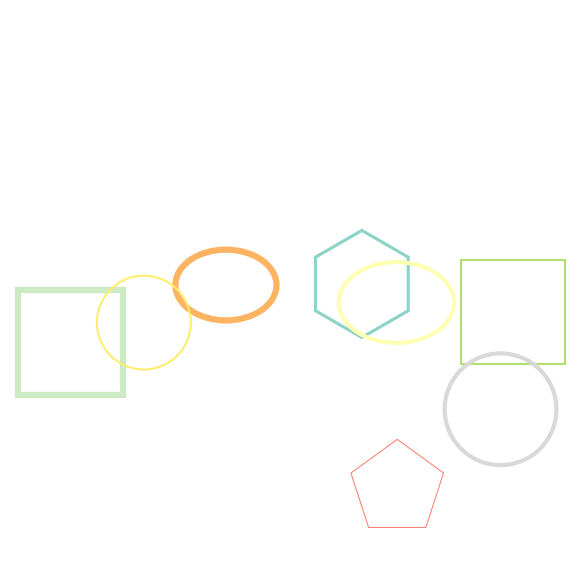[{"shape": "hexagon", "thickness": 1.5, "radius": 0.46, "center": [0.627, 0.507]}, {"shape": "oval", "thickness": 2, "radius": 0.5, "center": [0.686, 0.475]}, {"shape": "pentagon", "thickness": 0.5, "radius": 0.42, "center": [0.688, 0.154]}, {"shape": "oval", "thickness": 3, "radius": 0.44, "center": [0.391, 0.506]}, {"shape": "square", "thickness": 1, "radius": 0.45, "center": [0.889, 0.46]}, {"shape": "circle", "thickness": 2, "radius": 0.48, "center": [0.867, 0.29]}, {"shape": "square", "thickness": 3, "radius": 0.45, "center": [0.122, 0.406]}, {"shape": "circle", "thickness": 1, "radius": 0.41, "center": [0.249, 0.44]}]